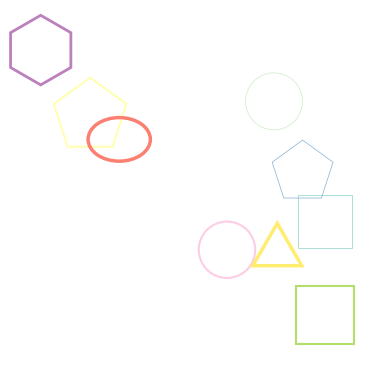[{"shape": "square", "thickness": 0.5, "radius": 0.35, "center": [0.844, 0.425]}, {"shape": "pentagon", "thickness": 1.5, "radius": 0.5, "center": [0.234, 0.699]}, {"shape": "oval", "thickness": 2.5, "radius": 0.4, "center": [0.31, 0.638]}, {"shape": "pentagon", "thickness": 0.5, "radius": 0.42, "center": [0.786, 0.553]}, {"shape": "square", "thickness": 1.5, "radius": 0.38, "center": [0.844, 0.182]}, {"shape": "circle", "thickness": 1.5, "radius": 0.37, "center": [0.59, 0.351]}, {"shape": "hexagon", "thickness": 2, "radius": 0.45, "center": [0.106, 0.87]}, {"shape": "circle", "thickness": 0.5, "radius": 0.37, "center": [0.712, 0.737]}, {"shape": "triangle", "thickness": 2.5, "radius": 0.37, "center": [0.72, 0.347]}]